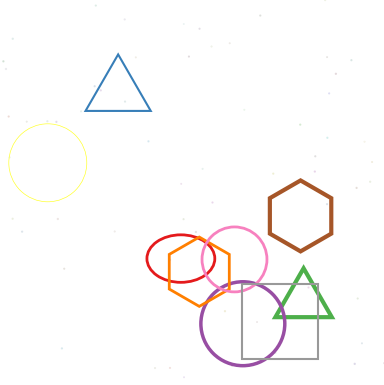[{"shape": "oval", "thickness": 2, "radius": 0.44, "center": [0.47, 0.328]}, {"shape": "triangle", "thickness": 1.5, "radius": 0.49, "center": [0.307, 0.761]}, {"shape": "triangle", "thickness": 3, "radius": 0.42, "center": [0.789, 0.219]}, {"shape": "circle", "thickness": 2.5, "radius": 0.54, "center": [0.631, 0.159]}, {"shape": "hexagon", "thickness": 2, "radius": 0.45, "center": [0.518, 0.294]}, {"shape": "circle", "thickness": 0.5, "radius": 0.51, "center": [0.124, 0.577]}, {"shape": "hexagon", "thickness": 3, "radius": 0.46, "center": [0.781, 0.439]}, {"shape": "circle", "thickness": 2, "radius": 0.42, "center": [0.609, 0.326]}, {"shape": "square", "thickness": 1.5, "radius": 0.49, "center": [0.727, 0.165]}]